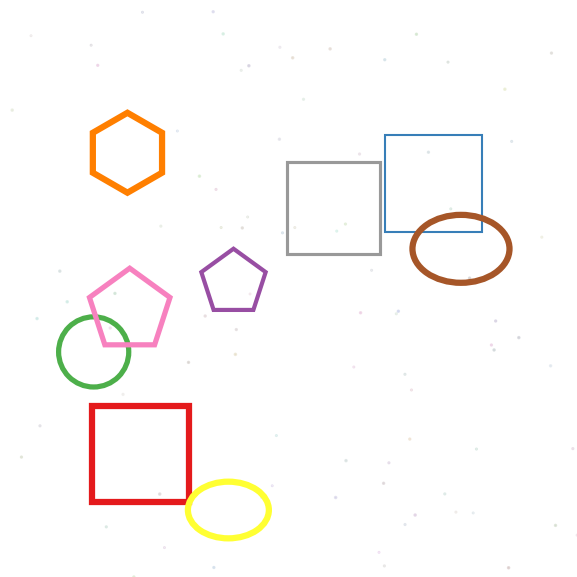[{"shape": "square", "thickness": 3, "radius": 0.42, "center": [0.244, 0.213]}, {"shape": "square", "thickness": 1, "radius": 0.42, "center": [0.75, 0.681]}, {"shape": "circle", "thickness": 2.5, "radius": 0.3, "center": [0.162, 0.39]}, {"shape": "pentagon", "thickness": 2, "radius": 0.29, "center": [0.404, 0.51]}, {"shape": "hexagon", "thickness": 3, "radius": 0.35, "center": [0.221, 0.735]}, {"shape": "oval", "thickness": 3, "radius": 0.35, "center": [0.395, 0.116]}, {"shape": "oval", "thickness": 3, "radius": 0.42, "center": [0.798, 0.568]}, {"shape": "pentagon", "thickness": 2.5, "radius": 0.37, "center": [0.225, 0.461]}, {"shape": "square", "thickness": 1.5, "radius": 0.4, "center": [0.578, 0.639]}]